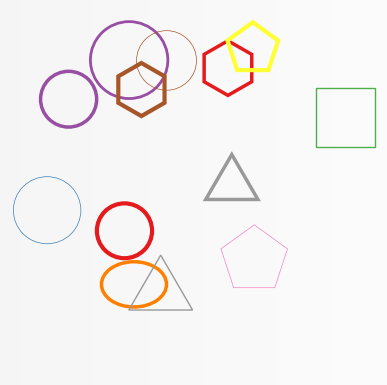[{"shape": "hexagon", "thickness": 2.5, "radius": 0.35, "center": [0.588, 0.823]}, {"shape": "circle", "thickness": 3, "radius": 0.36, "center": [0.321, 0.401]}, {"shape": "circle", "thickness": 0.5, "radius": 0.44, "center": [0.122, 0.454]}, {"shape": "square", "thickness": 1, "radius": 0.38, "center": [0.892, 0.694]}, {"shape": "circle", "thickness": 2, "radius": 0.5, "center": [0.333, 0.844]}, {"shape": "circle", "thickness": 2.5, "radius": 0.36, "center": [0.177, 0.742]}, {"shape": "oval", "thickness": 2.5, "radius": 0.42, "center": [0.346, 0.261]}, {"shape": "pentagon", "thickness": 3, "radius": 0.34, "center": [0.652, 0.873]}, {"shape": "hexagon", "thickness": 3, "radius": 0.34, "center": [0.365, 0.767]}, {"shape": "circle", "thickness": 0.5, "radius": 0.39, "center": [0.43, 0.843]}, {"shape": "pentagon", "thickness": 0.5, "radius": 0.45, "center": [0.656, 0.326]}, {"shape": "triangle", "thickness": 2.5, "radius": 0.39, "center": [0.598, 0.521]}, {"shape": "triangle", "thickness": 1, "radius": 0.48, "center": [0.415, 0.242]}]